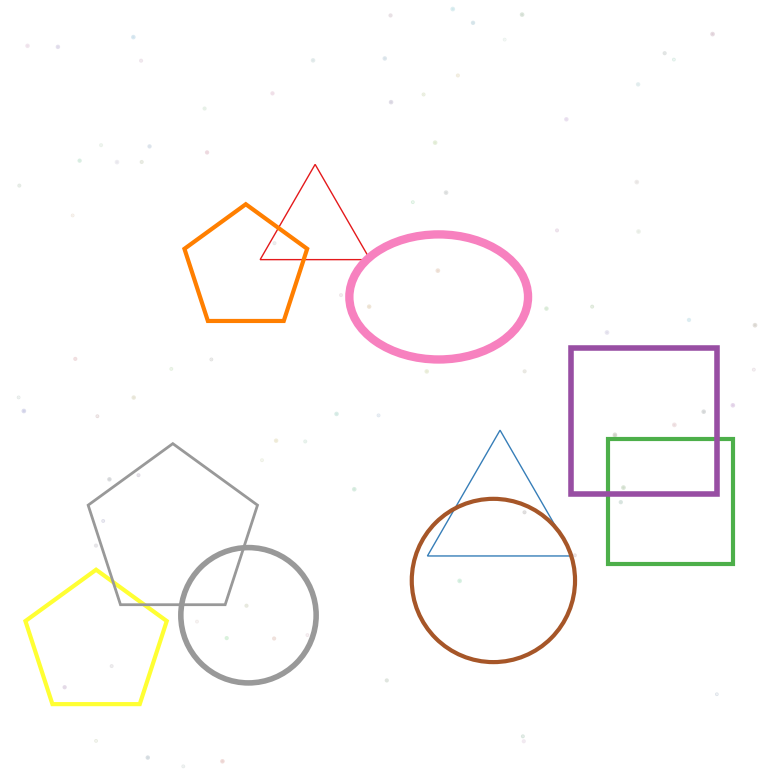[{"shape": "triangle", "thickness": 0.5, "radius": 0.41, "center": [0.409, 0.704]}, {"shape": "triangle", "thickness": 0.5, "radius": 0.54, "center": [0.649, 0.332]}, {"shape": "square", "thickness": 1.5, "radius": 0.41, "center": [0.871, 0.348]}, {"shape": "square", "thickness": 2, "radius": 0.48, "center": [0.836, 0.453]}, {"shape": "pentagon", "thickness": 1.5, "radius": 0.42, "center": [0.319, 0.651]}, {"shape": "pentagon", "thickness": 1.5, "radius": 0.48, "center": [0.125, 0.164]}, {"shape": "circle", "thickness": 1.5, "radius": 0.53, "center": [0.641, 0.246]}, {"shape": "oval", "thickness": 3, "radius": 0.58, "center": [0.57, 0.614]}, {"shape": "pentagon", "thickness": 1, "radius": 0.58, "center": [0.224, 0.308]}, {"shape": "circle", "thickness": 2, "radius": 0.44, "center": [0.323, 0.201]}]